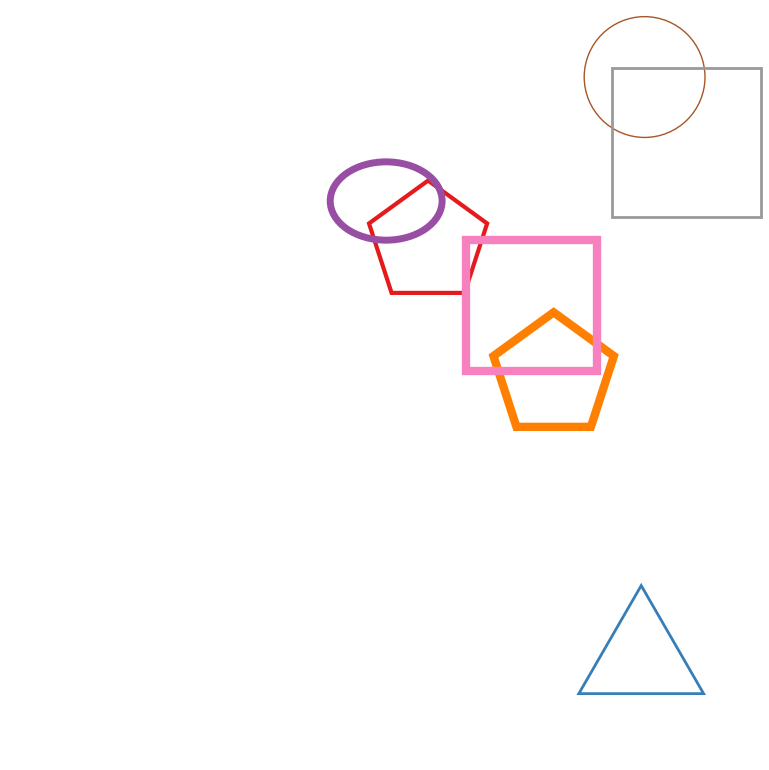[{"shape": "pentagon", "thickness": 1.5, "radius": 0.4, "center": [0.556, 0.685]}, {"shape": "triangle", "thickness": 1, "radius": 0.47, "center": [0.833, 0.146]}, {"shape": "oval", "thickness": 2.5, "radius": 0.36, "center": [0.502, 0.739]}, {"shape": "pentagon", "thickness": 3, "radius": 0.41, "center": [0.719, 0.512]}, {"shape": "circle", "thickness": 0.5, "radius": 0.39, "center": [0.837, 0.9]}, {"shape": "square", "thickness": 3, "radius": 0.42, "center": [0.69, 0.603]}, {"shape": "square", "thickness": 1, "radius": 0.48, "center": [0.892, 0.815]}]